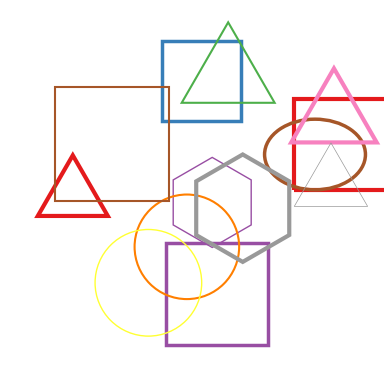[{"shape": "square", "thickness": 3, "radius": 0.59, "center": [0.884, 0.625]}, {"shape": "triangle", "thickness": 3, "radius": 0.52, "center": [0.189, 0.492]}, {"shape": "square", "thickness": 2.5, "radius": 0.52, "center": [0.523, 0.791]}, {"shape": "triangle", "thickness": 1.5, "radius": 0.7, "center": [0.593, 0.803]}, {"shape": "hexagon", "thickness": 1, "radius": 0.58, "center": [0.551, 0.474]}, {"shape": "square", "thickness": 2.5, "radius": 0.66, "center": [0.564, 0.236]}, {"shape": "circle", "thickness": 1.5, "radius": 0.68, "center": [0.485, 0.359]}, {"shape": "circle", "thickness": 1, "radius": 0.69, "center": [0.385, 0.265]}, {"shape": "oval", "thickness": 2.5, "radius": 0.66, "center": [0.818, 0.599]}, {"shape": "square", "thickness": 1.5, "radius": 0.74, "center": [0.292, 0.626]}, {"shape": "triangle", "thickness": 3, "radius": 0.64, "center": [0.867, 0.694]}, {"shape": "triangle", "thickness": 0.5, "radius": 0.55, "center": [0.86, 0.519]}, {"shape": "hexagon", "thickness": 3, "radius": 0.7, "center": [0.63, 0.459]}]